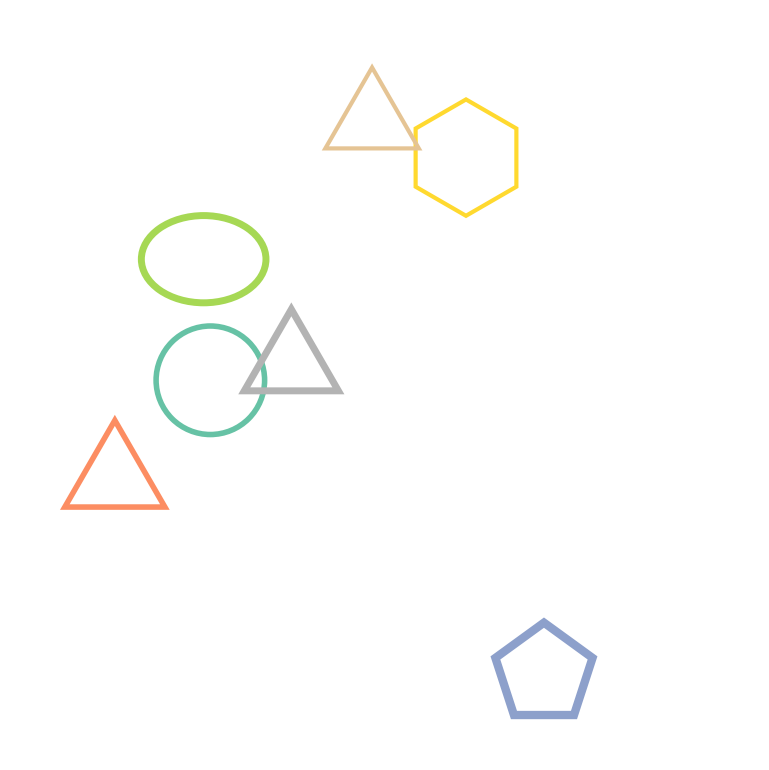[{"shape": "circle", "thickness": 2, "radius": 0.35, "center": [0.273, 0.506]}, {"shape": "triangle", "thickness": 2, "radius": 0.38, "center": [0.149, 0.379]}, {"shape": "pentagon", "thickness": 3, "radius": 0.33, "center": [0.706, 0.125]}, {"shape": "oval", "thickness": 2.5, "radius": 0.4, "center": [0.264, 0.663]}, {"shape": "hexagon", "thickness": 1.5, "radius": 0.38, "center": [0.605, 0.795]}, {"shape": "triangle", "thickness": 1.5, "radius": 0.35, "center": [0.483, 0.842]}, {"shape": "triangle", "thickness": 2.5, "radius": 0.35, "center": [0.378, 0.528]}]